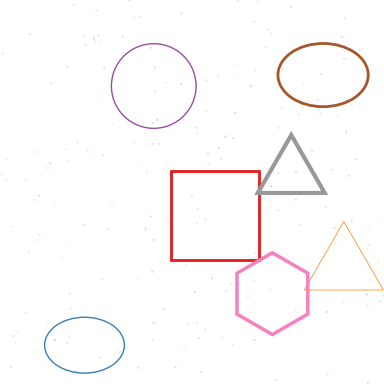[{"shape": "square", "thickness": 2, "radius": 0.57, "center": [0.558, 0.44]}, {"shape": "oval", "thickness": 1, "radius": 0.52, "center": [0.219, 0.103]}, {"shape": "circle", "thickness": 1, "radius": 0.55, "center": [0.399, 0.777]}, {"shape": "triangle", "thickness": 0.5, "radius": 0.59, "center": [0.893, 0.306]}, {"shape": "oval", "thickness": 2, "radius": 0.59, "center": [0.839, 0.805]}, {"shape": "hexagon", "thickness": 2.5, "radius": 0.53, "center": [0.707, 0.237]}, {"shape": "triangle", "thickness": 3, "radius": 0.5, "center": [0.756, 0.549]}]